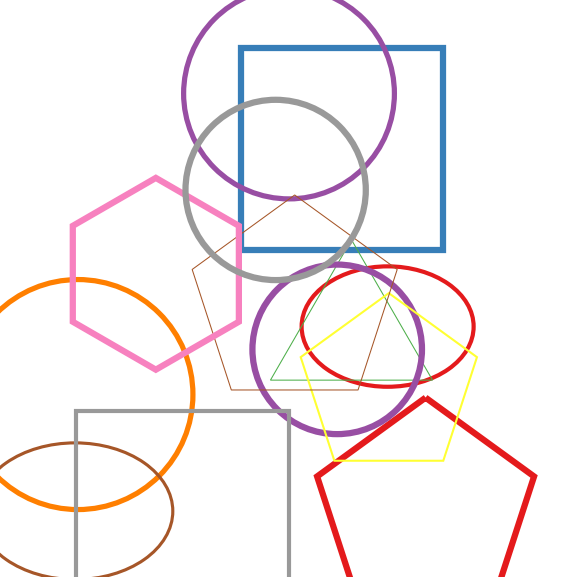[{"shape": "pentagon", "thickness": 3, "radius": 0.99, "center": [0.737, 0.113]}, {"shape": "oval", "thickness": 2, "radius": 0.74, "center": [0.671, 0.434]}, {"shape": "square", "thickness": 3, "radius": 0.88, "center": [0.592, 0.741]}, {"shape": "triangle", "thickness": 0.5, "radius": 0.81, "center": [0.609, 0.422]}, {"shape": "circle", "thickness": 3, "radius": 0.73, "center": [0.584, 0.394]}, {"shape": "circle", "thickness": 2.5, "radius": 0.91, "center": [0.5, 0.837]}, {"shape": "circle", "thickness": 2.5, "radius": 1.0, "center": [0.135, 0.316]}, {"shape": "pentagon", "thickness": 1, "radius": 0.8, "center": [0.673, 0.331]}, {"shape": "oval", "thickness": 1.5, "radius": 0.85, "center": [0.13, 0.114]}, {"shape": "pentagon", "thickness": 0.5, "radius": 0.93, "center": [0.51, 0.475]}, {"shape": "hexagon", "thickness": 3, "radius": 0.83, "center": [0.27, 0.525]}, {"shape": "square", "thickness": 2, "radius": 0.92, "center": [0.316, 0.103]}, {"shape": "circle", "thickness": 3, "radius": 0.78, "center": [0.477, 0.67]}]